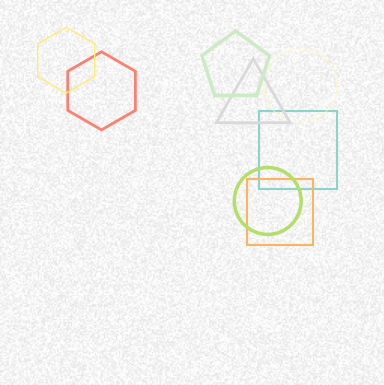[{"shape": "square", "thickness": 1.5, "radius": 0.51, "center": [0.773, 0.61]}, {"shape": "circle", "thickness": 0.5, "radius": 0.48, "center": [0.78, 0.778]}, {"shape": "hexagon", "thickness": 2, "radius": 0.51, "center": [0.264, 0.764]}, {"shape": "square", "thickness": 1.5, "radius": 0.43, "center": [0.728, 0.449]}, {"shape": "circle", "thickness": 2.5, "radius": 0.43, "center": [0.695, 0.478]}, {"shape": "triangle", "thickness": 2, "radius": 0.55, "center": [0.658, 0.737]}, {"shape": "pentagon", "thickness": 2.5, "radius": 0.46, "center": [0.612, 0.827]}, {"shape": "hexagon", "thickness": 1, "radius": 0.43, "center": [0.172, 0.844]}]